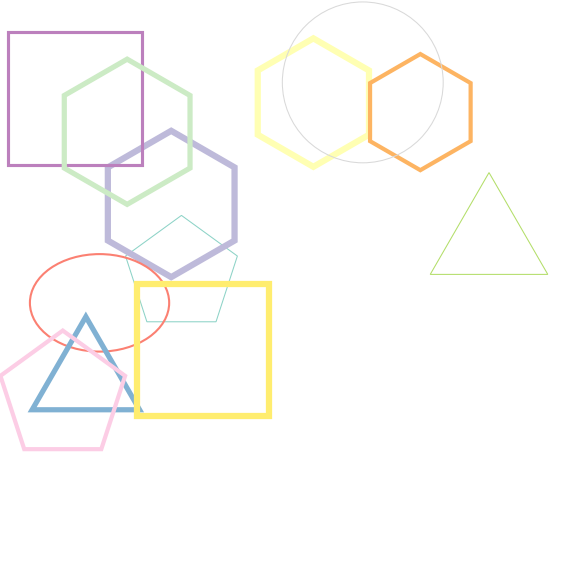[{"shape": "pentagon", "thickness": 0.5, "radius": 0.51, "center": [0.314, 0.524]}, {"shape": "hexagon", "thickness": 3, "radius": 0.56, "center": [0.543, 0.821]}, {"shape": "hexagon", "thickness": 3, "radius": 0.63, "center": [0.296, 0.646]}, {"shape": "oval", "thickness": 1, "radius": 0.6, "center": [0.172, 0.475]}, {"shape": "triangle", "thickness": 2.5, "radius": 0.54, "center": [0.149, 0.343]}, {"shape": "hexagon", "thickness": 2, "radius": 0.5, "center": [0.728, 0.805]}, {"shape": "triangle", "thickness": 0.5, "radius": 0.59, "center": [0.847, 0.583]}, {"shape": "pentagon", "thickness": 2, "radius": 0.57, "center": [0.109, 0.313]}, {"shape": "circle", "thickness": 0.5, "radius": 0.7, "center": [0.628, 0.856]}, {"shape": "square", "thickness": 1.5, "radius": 0.58, "center": [0.13, 0.829]}, {"shape": "hexagon", "thickness": 2.5, "radius": 0.63, "center": [0.22, 0.771]}, {"shape": "square", "thickness": 3, "radius": 0.57, "center": [0.352, 0.393]}]